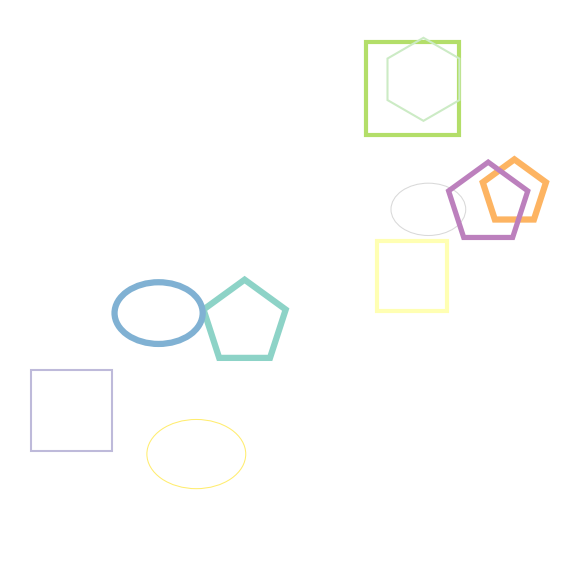[{"shape": "pentagon", "thickness": 3, "radius": 0.37, "center": [0.424, 0.44]}, {"shape": "square", "thickness": 2, "radius": 0.3, "center": [0.714, 0.522]}, {"shape": "square", "thickness": 1, "radius": 0.35, "center": [0.123, 0.289]}, {"shape": "oval", "thickness": 3, "radius": 0.38, "center": [0.275, 0.457]}, {"shape": "pentagon", "thickness": 3, "radius": 0.29, "center": [0.891, 0.666]}, {"shape": "square", "thickness": 2, "radius": 0.4, "center": [0.714, 0.845]}, {"shape": "oval", "thickness": 0.5, "radius": 0.32, "center": [0.742, 0.637]}, {"shape": "pentagon", "thickness": 2.5, "radius": 0.36, "center": [0.845, 0.646]}, {"shape": "hexagon", "thickness": 1, "radius": 0.36, "center": [0.733, 0.862]}, {"shape": "oval", "thickness": 0.5, "radius": 0.43, "center": [0.34, 0.213]}]